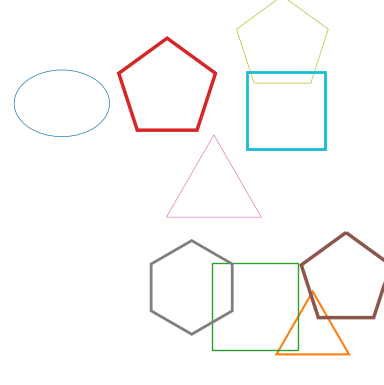[{"shape": "oval", "thickness": 0.5, "radius": 0.62, "center": [0.161, 0.732]}, {"shape": "triangle", "thickness": 1.5, "radius": 0.54, "center": [0.812, 0.134]}, {"shape": "square", "thickness": 1, "radius": 0.56, "center": [0.662, 0.204]}, {"shape": "pentagon", "thickness": 2.5, "radius": 0.66, "center": [0.434, 0.769]}, {"shape": "pentagon", "thickness": 2.5, "radius": 0.61, "center": [0.899, 0.274]}, {"shape": "triangle", "thickness": 0.5, "radius": 0.71, "center": [0.555, 0.507]}, {"shape": "hexagon", "thickness": 2, "radius": 0.61, "center": [0.498, 0.253]}, {"shape": "pentagon", "thickness": 0.5, "radius": 0.63, "center": [0.734, 0.885]}, {"shape": "square", "thickness": 2, "radius": 0.5, "center": [0.742, 0.713]}]